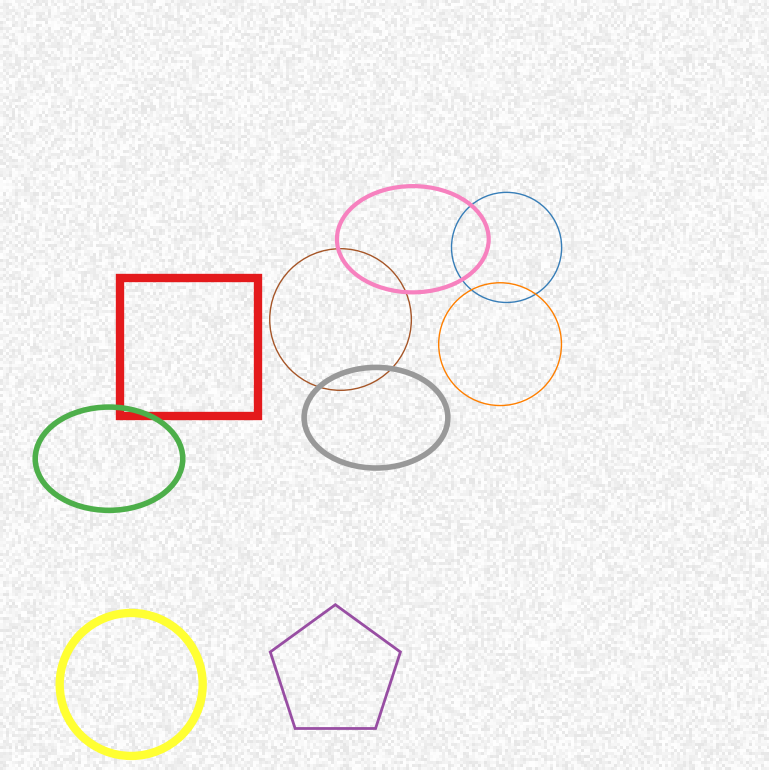[{"shape": "square", "thickness": 3, "radius": 0.45, "center": [0.246, 0.549]}, {"shape": "circle", "thickness": 0.5, "radius": 0.36, "center": [0.658, 0.679]}, {"shape": "oval", "thickness": 2, "radius": 0.48, "center": [0.142, 0.404]}, {"shape": "pentagon", "thickness": 1, "radius": 0.44, "center": [0.436, 0.126]}, {"shape": "circle", "thickness": 0.5, "radius": 0.4, "center": [0.649, 0.553]}, {"shape": "circle", "thickness": 3, "radius": 0.46, "center": [0.17, 0.111]}, {"shape": "circle", "thickness": 0.5, "radius": 0.46, "center": [0.442, 0.585]}, {"shape": "oval", "thickness": 1.5, "radius": 0.49, "center": [0.536, 0.689]}, {"shape": "oval", "thickness": 2, "radius": 0.47, "center": [0.488, 0.458]}]